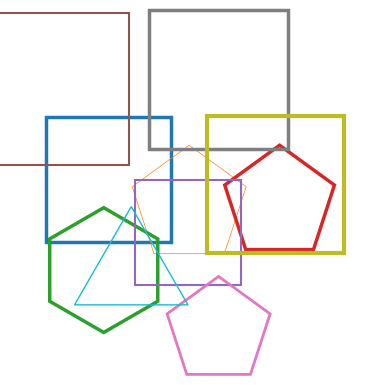[{"shape": "square", "thickness": 2.5, "radius": 0.81, "center": [0.281, 0.535]}, {"shape": "pentagon", "thickness": 0.5, "radius": 0.78, "center": [0.491, 0.467]}, {"shape": "hexagon", "thickness": 2.5, "radius": 0.81, "center": [0.269, 0.298]}, {"shape": "pentagon", "thickness": 2.5, "radius": 0.75, "center": [0.726, 0.473]}, {"shape": "square", "thickness": 1.5, "radius": 0.68, "center": [0.488, 0.396]}, {"shape": "square", "thickness": 1.5, "radius": 0.99, "center": [0.136, 0.769]}, {"shape": "pentagon", "thickness": 2, "radius": 0.7, "center": [0.568, 0.141]}, {"shape": "square", "thickness": 2.5, "radius": 0.9, "center": [0.567, 0.794]}, {"shape": "square", "thickness": 3, "radius": 0.89, "center": [0.716, 0.522]}, {"shape": "triangle", "thickness": 1, "radius": 0.85, "center": [0.341, 0.293]}]